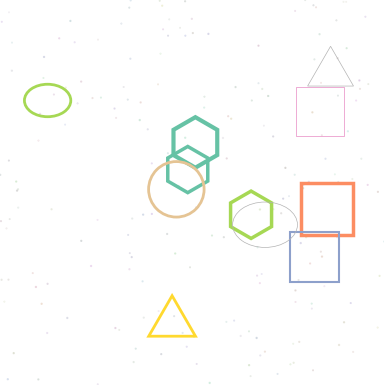[{"shape": "hexagon", "thickness": 3, "radius": 0.33, "center": [0.507, 0.63]}, {"shape": "hexagon", "thickness": 2.5, "radius": 0.3, "center": [0.488, 0.56]}, {"shape": "square", "thickness": 2.5, "radius": 0.34, "center": [0.85, 0.457]}, {"shape": "square", "thickness": 1.5, "radius": 0.32, "center": [0.818, 0.332]}, {"shape": "square", "thickness": 0.5, "radius": 0.31, "center": [0.831, 0.711]}, {"shape": "hexagon", "thickness": 2.5, "radius": 0.31, "center": [0.652, 0.442]}, {"shape": "oval", "thickness": 2, "radius": 0.3, "center": [0.124, 0.739]}, {"shape": "triangle", "thickness": 2, "radius": 0.35, "center": [0.447, 0.162]}, {"shape": "circle", "thickness": 2, "radius": 0.36, "center": [0.458, 0.508]}, {"shape": "oval", "thickness": 0.5, "radius": 0.42, "center": [0.688, 0.416]}, {"shape": "triangle", "thickness": 0.5, "radius": 0.34, "center": [0.859, 0.811]}]